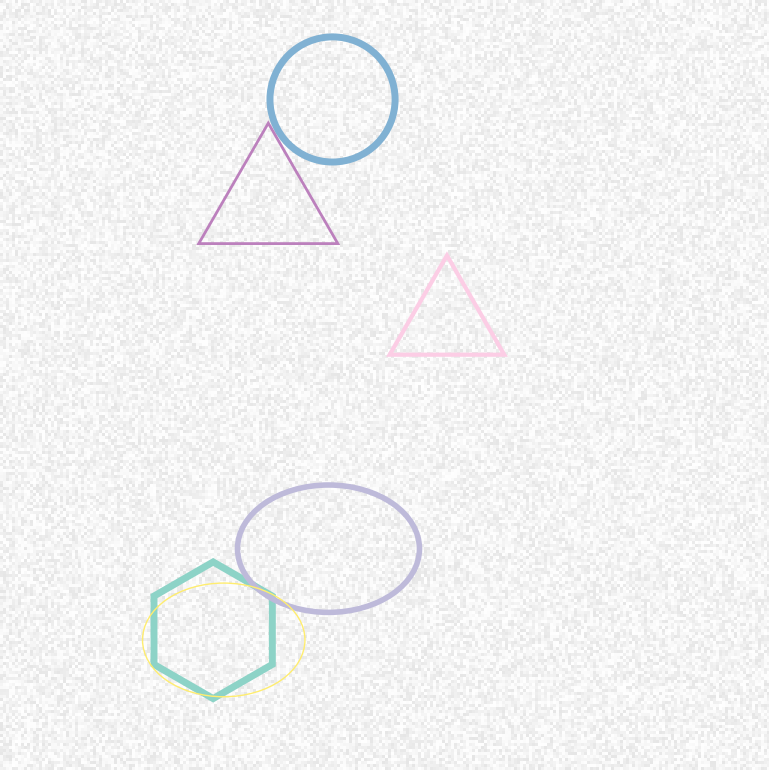[{"shape": "hexagon", "thickness": 2.5, "radius": 0.44, "center": [0.277, 0.181]}, {"shape": "oval", "thickness": 2, "radius": 0.59, "center": [0.427, 0.287]}, {"shape": "circle", "thickness": 2.5, "radius": 0.41, "center": [0.432, 0.871]}, {"shape": "triangle", "thickness": 1.5, "radius": 0.43, "center": [0.58, 0.582]}, {"shape": "triangle", "thickness": 1, "radius": 0.52, "center": [0.348, 0.736]}, {"shape": "oval", "thickness": 0.5, "radius": 0.53, "center": [0.291, 0.169]}]